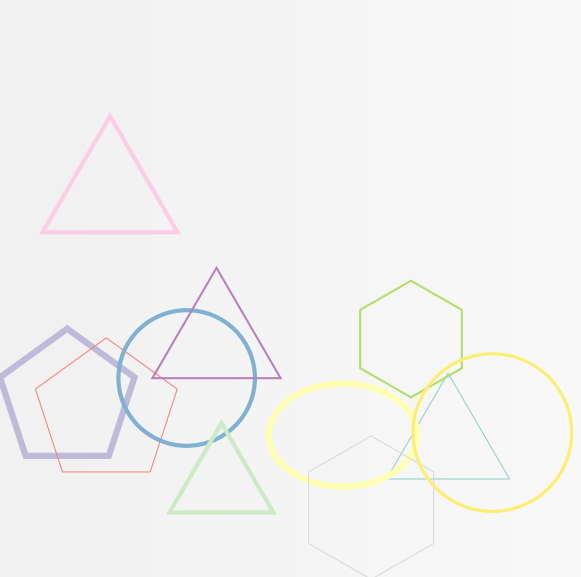[{"shape": "triangle", "thickness": 0.5, "radius": 0.61, "center": [0.771, 0.231]}, {"shape": "oval", "thickness": 3, "radius": 0.64, "center": [0.59, 0.246]}, {"shape": "pentagon", "thickness": 3, "radius": 0.61, "center": [0.116, 0.308]}, {"shape": "pentagon", "thickness": 0.5, "radius": 0.64, "center": [0.183, 0.286]}, {"shape": "circle", "thickness": 2, "radius": 0.59, "center": [0.321, 0.345]}, {"shape": "hexagon", "thickness": 1, "radius": 0.5, "center": [0.707, 0.412]}, {"shape": "triangle", "thickness": 2, "radius": 0.67, "center": [0.189, 0.664]}, {"shape": "hexagon", "thickness": 0.5, "radius": 0.62, "center": [0.638, 0.12]}, {"shape": "triangle", "thickness": 1, "radius": 0.64, "center": [0.372, 0.408]}, {"shape": "triangle", "thickness": 2, "radius": 0.52, "center": [0.381, 0.163]}, {"shape": "circle", "thickness": 1.5, "radius": 0.68, "center": [0.847, 0.25]}]